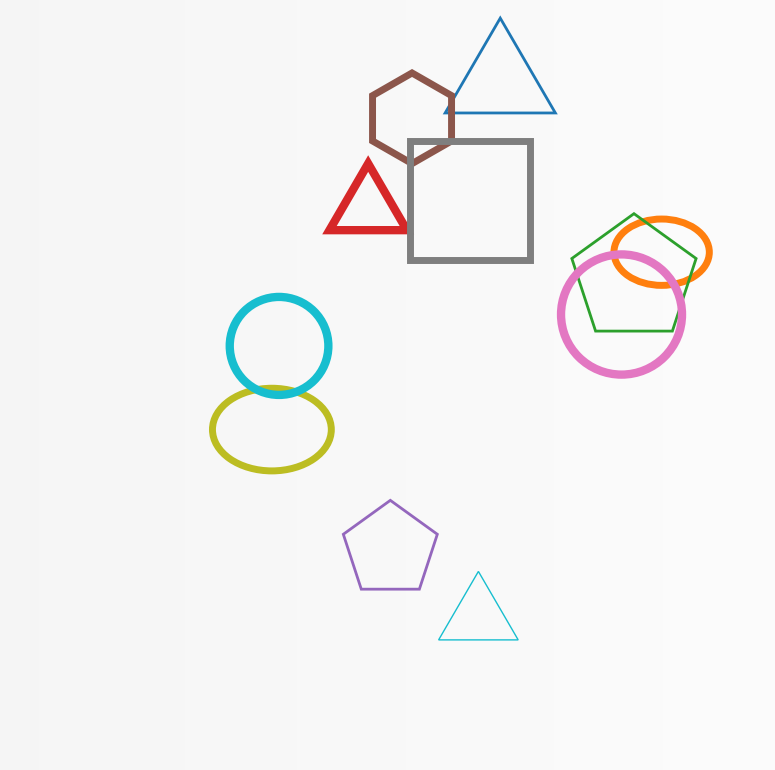[{"shape": "triangle", "thickness": 1, "radius": 0.41, "center": [0.645, 0.894]}, {"shape": "oval", "thickness": 2.5, "radius": 0.31, "center": [0.854, 0.672]}, {"shape": "pentagon", "thickness": 1, "radius": 0.42, "center": [0.818, 0.638]}, {"shape": "triangle", "thickness": 3, "radius": 0.29, "center": [0.475, 0.73]}, {"shape": "pentagon", "thickness": 1, "radius": 0.32, "center": [0.504, 0.286]}, {"shape": "hexagon", "thickness": 2.5, "radius": 0.29, "center": [0.532, 0.846]}, {"shape": "circle", "thickness": 3, "radius": 0.39, "center": [0.802, 0.592]}, {"shape": "square", "thickness": 2.5, "radius": 0.39, "center": [0.606, 0.74]}, {"shape": "oval", "thickness": 2.5, "radius": 0.38, "center": [0.351, 0.442]}, {"shape": "circle", "thickness": 3, "radius": 0.32, "center": [0.36, 0.551]}, {"shape": "triangle", "thickness": 0.5, "radius": 0.3, "center": [0.617, 0.199]}]